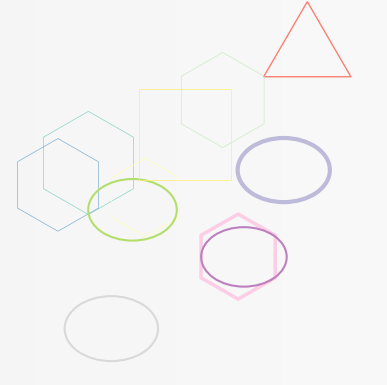[{"shape": "hexagon", "thickness": 0.5, "radius": 0.67, "center": [0.228, 0.577]}, {"shape": "hexagon", "thickness": 0.5, "radius": 0.51, "center": [0.375, 0.487]}, {"shape": "oval", "thickness": 3, "radius": 0.59, "center": [0.732, 0.558]}, {"shape": "triangle", "thickness": 1, "radius": 0.65, "center": [0.793, 0.866]}, {"shape": "hexagon", "thickness": 0.5, "radius": 0.6, "center": [0.15, 0.52]}, {"shape": "oval", "thickness": 1.5, "radius": 0.57, "center": [0.342, 0.455]}, {"shape": "hexagon", "thickness": 2.5, "radius": 0.55, "center": [0.615, 0.334]}, {"shape": "oval", "thickness": 1.5, "radius": 0.6, "center": [0.287, 0.146]}, {"shape": "oval", "thickness": 1.5, "radius": 0.55, "center": [0.63, 0.333]}, {"shape": "hexagon", "thickness": 0.5, "radius": 0.62, "center": [0.575, 0.74]}, {"shape": "square", "thickness": 0.5, "radius": 0.59, "center": [0.478, 0.651]}]